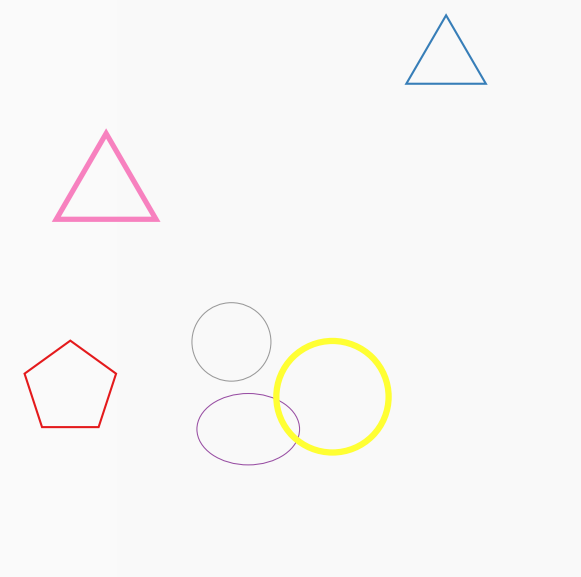[{"shape": "pentagon", "thickness": 1, "radius": 0.41, "center": [0.121, 0.327]}, {"shape": "triangle", "thickness": 1, "radius": 0.4, "center": [0.767, 0.894]}, {"shape": "oval", "thickness": 0.5, "radius": 0.44, "center": [0.427, 0.256]}, {"shape": "circle", "thickness": 3, "radius": 0.48, "center": [0.572, 0.312]}, {"shape": "triangle", "thickness": 2.5, "radius": 0.5, "center": [0.183, 0.669]}, {"shape": "circle", "thickness": 0.5, "radius": 0.34, "center": [0.398, 0.407]}]